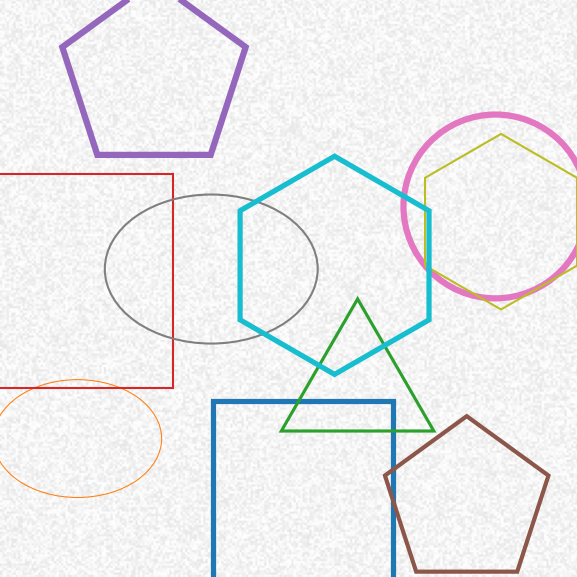[{"shape": "square", "thickness": 2.5, "radius": 0.78, "center": [0.525, 0.15]}, {"shape": "oval", "thickness": 0.5, "radius": 0.73, "center": [0.134, 0.24]}, {"shape": "triangle", "thickness": 1.5, "radius": 0.76, "center": [0.619, 0.329]}, {"shape": "square", "thickness": 1, "radius": 0.93, "center": [0.113, 0.513]}, {"shape": "pentagon", "thickness": 3, "radius": 0.83, "center": [0.267, 0.866]}, {"shape": "pentagon", "thickness": 2, "radius": 0.74, "center": [0.808, 0.13]}, {"shape": "circle", "thickness": 3, "radius": 0.8, "center": [0.858, 0.642]}, {"shape": "oval", "thickness": 1, "radius": 0.92, "center": [0.366, 0.533]}, {"shape": "hexagon", "thickness": 1, "radius": 0.76, "center": [0.868, 0.615]}, {"shape": "hexagon", "thickness": 2.5, "radius": 0.94, "center": [0.579, 0.54]}]